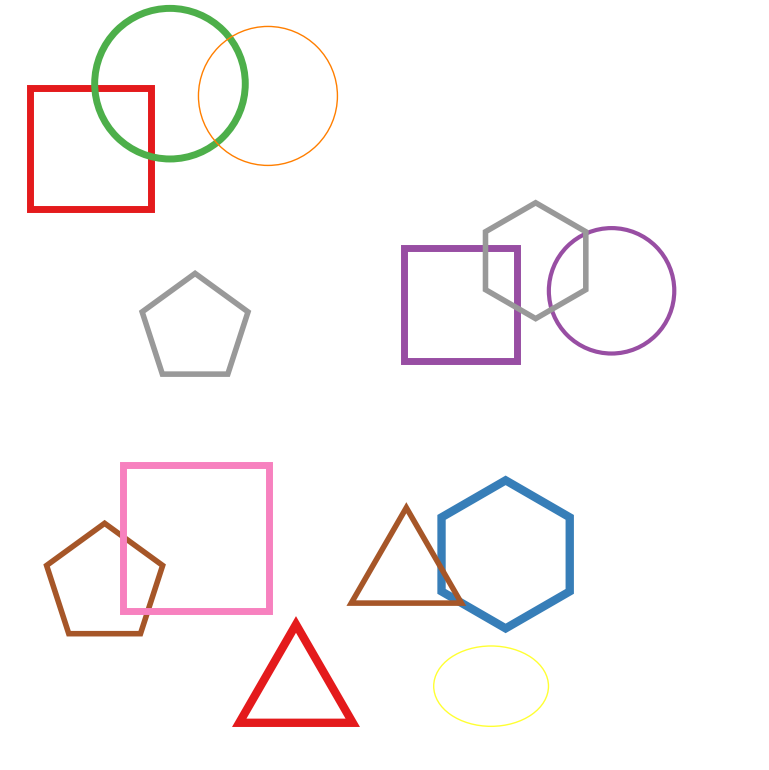[{"shape": "square", "thickness": 2.5, "radius": 0.39, "center": [0.117, 0.807]}, {"shape": "triangle", "thickness": 3, "radius": 0.43, "center": [0.384, 0.104]}, {"shape": "hexagon", "thickness": 3, "radius": 0.48, "center": [0.657, 0.28]}, {"shape": "circle", "thickness": 2.5, "radius": 0.49, "center": [0.221, 0.891]}, {"shape": "square", "thickness": 2.5, "radius": 0.37, "center": [0.598, 0.605]}, {"shape": "circle", "thickness": 1.5, "radius": 0.41, "center": [0.794, 0.622]}, {"shape": "circle", "thickness": 0.5, "radius": 0.45, "center": [0.348, 0.875]}, {"shape": "oval", "thickness": 0.5, "radius": 0.37, "center": [0.638, 0.109]}, {"shape": "triangle", "thickness": 2, "radius": 0.41, "center": [0.528, 0.258]}, {"shape": "pentagon", "thickness": 2, "radius": 0.4, "center": [0.136, 0.241]}, {"shape": "square", "thickness": 2.5, "radius": 0.47, "center": [0.255, 0.302]}, {"shape": "pentagon", "thickness": 2, "radius": 0.36, "center": [0.253, 0.573]}, {"shape": "hexagon", "thickness": 2, "radius": 0.38, "center": [0.696, 0.661]}]